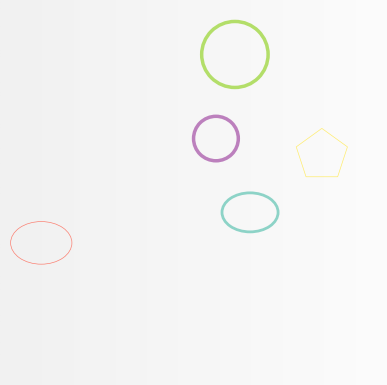[{"shape": "oval", "thickness": 2, "radius": 0.36, "center": [0.645, 0.448]}, {"shape": "oval", "thickness": 0.5, "radius": 0.4, "center": [0.106, 0.369]}, {"shape": "circle", "thickness": 2.5, "radius": 0.43, "center": [0.606, 0.859]}, {"shape": "circle", "thickness": 2.5, "radius": 0.29, "center": [0.557, 0.64]}, {"shape": "pentagon", "thickness": 0.5, "radius": 0.35, "center": [0.831, 0.597]}]